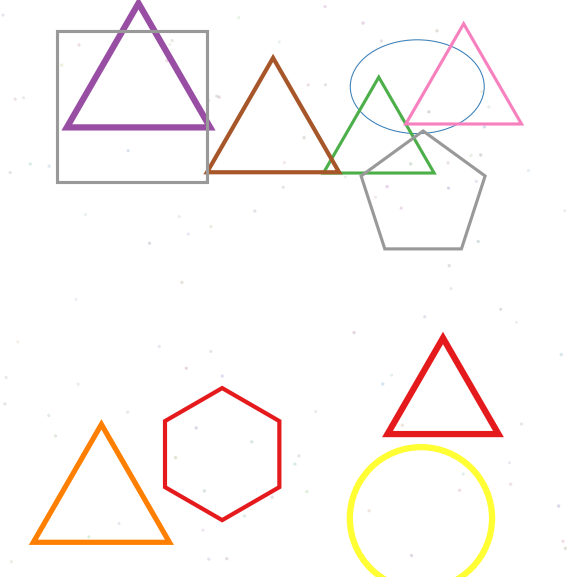[{"shape": "hexagon", "thickness": 2, "radius": 0.57, "center": [0.385, 0.213]}, {"shape": "triangle", "thickness": 3, "radius": 0.55, "center": [0.767, 0.303]}, {"shape": "oval", "thickness": 0.5, "radius": 0.58, "center": [0.723, 0.849]}, {"shape": "triangle", "thickness": 1.5, "radius": 0.55, "center": [0.656, 0.755]}, {"shape": "triangle", "thickness": 3, "radius": 0.72, "center": [0.24, 0.85]}, {"shape": "triangle", "thickness": 2.5, "radius": 0.68, "center": [0.176, 0.128]}, {"shape": "circle", "thickness": 3, "radius": 0.62, "center": [0.729, 0.102]}, {"shape": "triangle", "thickness": 2, "radius": 0.66, "center": [0.473, 0.767]}, {"shape": "triangle", "thickness": 1.5, "radius": 0.58, "center": [0.803, 0.842]}, {"shape": "square", "thickness": 1.5, "radius": 0.65, "center": [0.228, 0.815]}, {"shape": "pentagon", "thickness": 1.5, "radius": 0.56, "center": [0.733, 0.659]}]